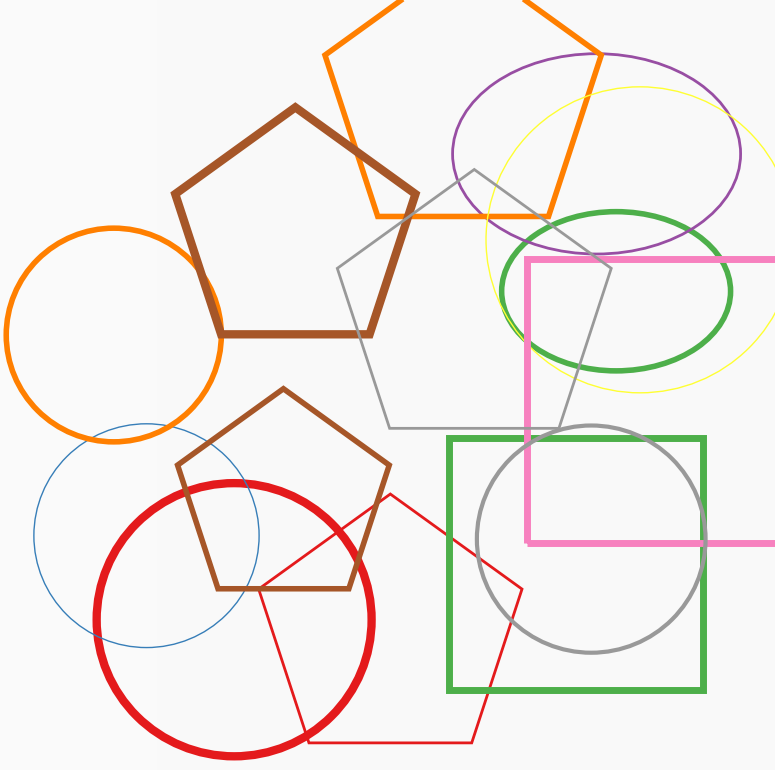[{"shape": "circle", "thickness": 3, "radius": 0.89, "center": [0.302, 0.195]}, {"shape": "pentagon", "thickness": 1, "radius": 0.89, "center": [0.504, 0.18]}, {"shape": "circle", "thickness": 0.5, "radius": 0.73, "center": [0.189, 0.304]}, {"shape": "oval", "thickness": 2, "radius": 0.74, "center": [0.795, 0.622]}, {"shape": "square", "thickness": 2.5, "radius": 0.82, "center": [0.744, 0.267]}, {"shape": "oval", "thickness": 1, "radius": 0.93, "center": [0.77, 0.8]}, {"shape": "pentagon", "thickness": 2, "radius": 0.94, "center": [0.598, 0.871]}, {"shape": "circle", "thickness": 2, "radius": 0.69, "center": [0.147, 0.565]}, {"shape": "circle", "thickness": 0.5, "radius": 0.99, "center": [0.826, 0.689]}, {"shape": "pentagon", "thickness": 3, "radius": 0.81, "center": [0.381, 0.698]}, {"shape": "pentagon", "thickness": 2, "radius": 0.72, "center": [0.366, 0.352]}, {"shape": "square", "thickness": 2.5, "radius": 0.92, "center": [0.864, 0.479]}, {"shape": "circle", "thickness": 1.5, "radius": 0.74, "center": [0.763, 0.3]}, {"shape": "pentagon", "thickness": 1, "radius": 0.93, "center": [0.612, 0.594]}]